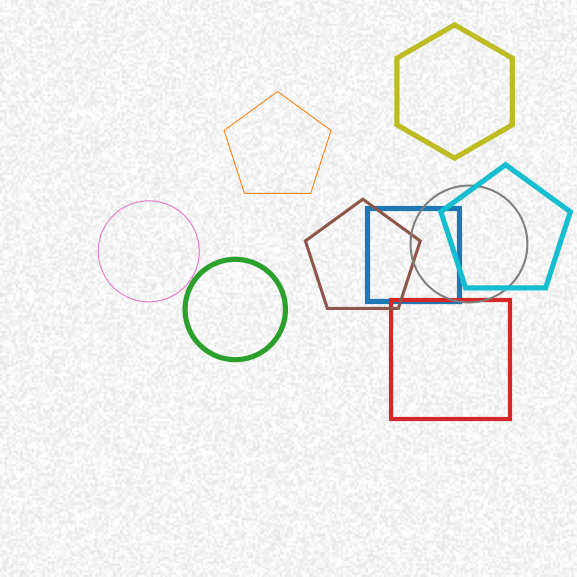[{"shape": "square", "thickness": 2.5, "radius": 0.4, "center": [0.715, 0.558]}, {"shape": "pentagon", "thickness": 0.5, "radius": 0.49, "center": [0.481, 0.743]}, {"shape": "circle", "thickness": 2.5, "radius": 0.43, "center": [0.407, 0.463]}, {"shape": "square", "thickness": 2, "radius": 0.51, "center": [0.78, 0.376]}, {"shape": "pentagon", "thickness": 1.5, "radius": 0.52, "center": [0.628, 0.55]}, {"shape": "circle", "thickness": 0.5, "radius": 0.44, "center": [0.258, 0.564]}, {"shape": "circle", "thickness": 1, "radius": 0.51, "center": [0.812, 0.577]}, {"shape": "hexagon", "thickness": 2.5, "radius": 0.58, "center": [0.787, 0.841]}, {"shape": "pentagon", "thickness": 2.5, "radius": 0.59, "center": [0.875, 0.596]}]